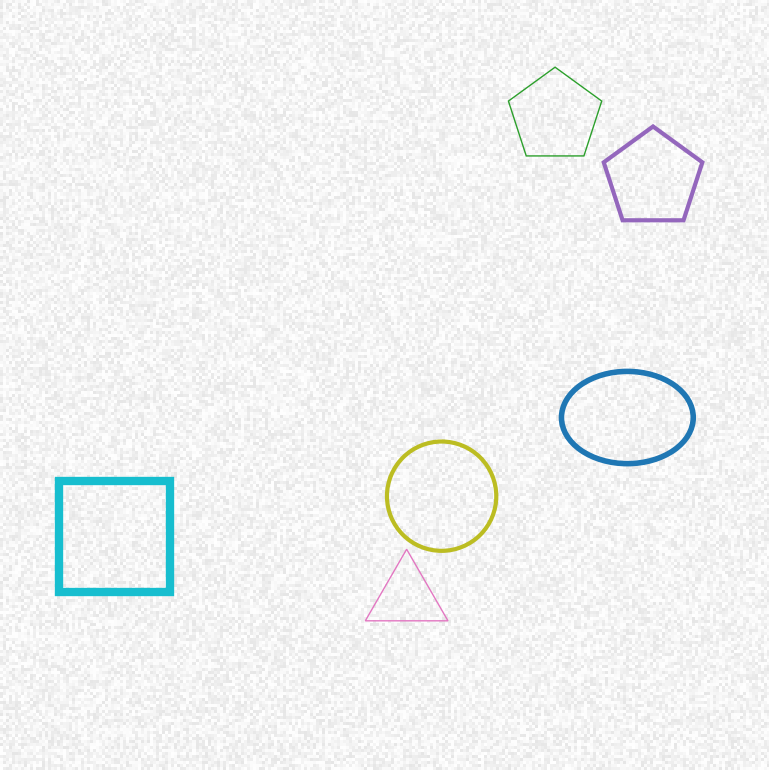[{"shape": "oval", "thickness": 2, "radius": 0.43, "center": [0.815, 0.458]}, {"shape": "pentagon", "thickness": 0.5, "radius": 0.32, "center": [0.721, 0.849]}, {"shape": "pentagon", "thickness": 1.5, "radius": 0.34, "center": [0.848, 0.768]}, {"shape": "triangle", "thickness": 0.5, "radius": 0.31, "center": [0.528, 0.225]}, {"shape": "circle", "thickness": 1.5, "radius": 0.35, "center": [0.574, 0.356]}, {"shape": "square", "thickness": 3, "radius": 0.36, "center": [0.149, 0.304]}]